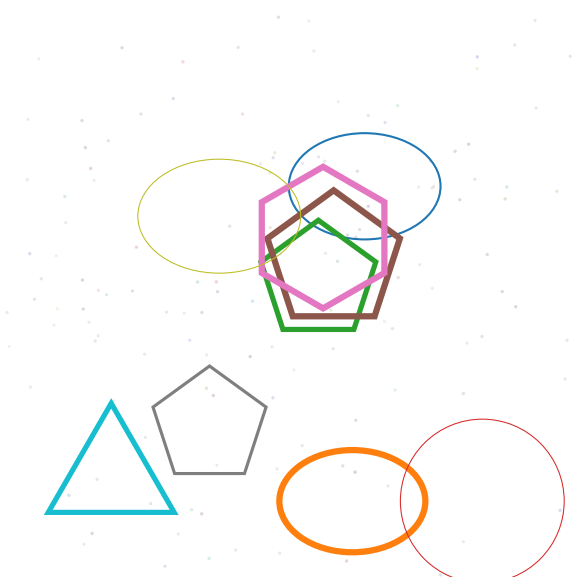[{"shape": "oval", "thickness": 1, "radius": 0.66, "center": [0.631, 0.677]}, {"shape": "oval", "thickness": 3, "radius": 0.63, "center": [0.61, 0.131]}, {"shape": "pentagon", "thickness": 2.5, "radius": 0.52, "center": [0.551, 0.513]}, {"shape": "circle", "thickness": 0.5, "radius": 0.71, "center": [0.835, 0.131]}, {"shape": "pentagon", "thickness": 3, "radius": 0.6, "center": [0.578, 0.549]}, {"shape": "hexagon", "thickness": 3, "radius": 0.61, "center": [0.559, 0.588]}, {"shape": "pentagon", "thickness": 1.5, "radius": 0.51, "center": [0.363, 0.262]}, {"shape": "oval", "thickness": 0.5, "radius": 0.7, "center": [0.38, 0.625]}, {"shape": "triangle", "thickness": 2.5, "radius": 0.63, "center": [0.193, 0.175]}]